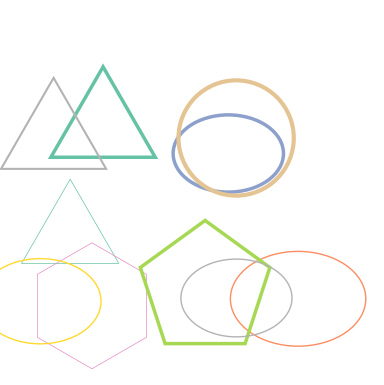[{"shape": "triangle", "thickness": 0.5, "radius": 0.73, "center": [0.182, 0.389]}, {"shape": "triangle", "thickness": 2.5, "radius": 0.78, "center": [0.268, 0.67]}, {"shape": "oval", "thickness": 1, "radius": 0.88, "center": [0.774, 0.224]}, {"shape": "oval", "thickness": 2.5, "radius": 0.72, "center": [0.593, 0.601]}, {"shape": "hexagon", "thickness": 0.5, "radius": 0.82, "center": [0.239, 0.206]}, {"shape": "pentagon", "thickness": 2.5, "radius": 0.88, "center": [0.533, 0.251]}, {"shape": "oval", "thickness": 1, "radius": 0.79, "center": [0.104, 0.218]}, {"shape": "circle", "thickness": 3, "radius": 0.75, "center": [0.613, 0.642]}, {"shape": "triangle", "thickness": 1.5, "radius": 0.79, "center": [0.139, 0.64]}, {"shape": "oval", "thickness": 1, "radius": 0.72, "center": [0.614, 0.226]}]